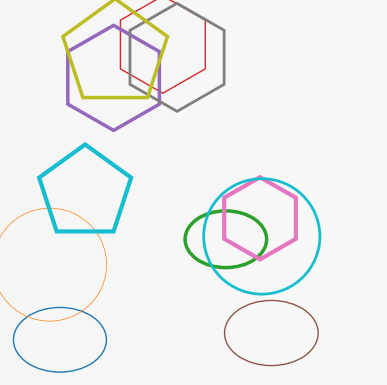[{"shape": "oval", "thickness": 1, "radius": 0.6, "center": [0.155, 0.117]}, {"shape": "circle", "thickness": 0.5, "radius": 0.73, "center": [0.128, 0.313]}, {"shape": "oval", "thickness": 2.5, "radius": 0.53, "center": [0.583, 0.379]}, {"shape": "hexagon", "thickness": 1, "radius": 0.63, "center": [0.42, 0.884]}, {"shape": "hexagon", "thickness": 2.5, "radius": 0.68, "center": [0.293, 0.798]}, {"shape": "oval", "thickness": 1, "radius": 0.6, "center": [0.7, 0.135]}, {"shape": "hexagon", "thickness": 3, "radius": 0.53, "center": [0.671, 0.433]}, {"shape": "hexagon", "thickness": 2, "radius": 0.7, "center": [0.457, 0.851]}, {"shape": "pentagon", "thickness": 2.5, "radius": 0.71, "center": [0.297, 0.861]}, {"shape": "circle", "thickness": 2, "radius": 0.75, "center": [0.676, 0.386]}, {"shape": "pentagon", "thickness": 3, "radius": 0.62, "center": [0.22, 0.5]}]